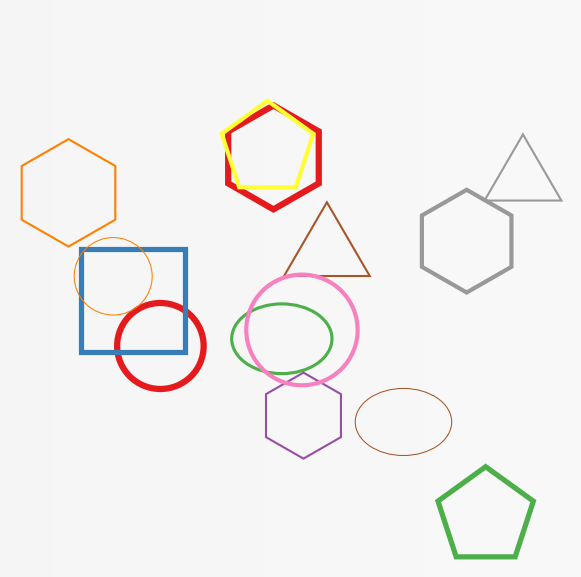[{"shape": "circle", "thickness": 3, "radius": 0.37, "center": [0.276, 0.4]}, {"shape": "hexagon", "thickness": 3, "radius": 0.45, "center": [0.47, 0.727]}, {"shape": "square", "thickness": 2.5, "radius": 0.45, "center": [0.229, 0.478]}, {"shape": "oval", "thickness": 1.5, "radius": 0.43, "center": [0.485, 0.413]}, {"shape": "pentagon", "thickness": 2.5, "radius": 0.43, "center": [0.836, 0.105]}, {"shape": "hexagon", "thickness": 1, "radius": 0.37, "center": [0.522, 0.279]}, {"shape": "circle", "thickness": 0.5, "radius": 0.34, "center": [0.195, 0.521]}, {"shape": "hexagon", "thickness": 1, "radius": 0.46, "center": [0.118, 0.665]}, {"shape": "pentagon", "thickness": 2, "radius": 0.41, "center": [0.46, 0.742]}, {"shape": "triangle", "thickness": 1, "radius": 0.43, "center": [0.562, 0.564]}, {"shape": "oval", "thickness": 0.5, "radius": 0.41, "center": [0.694, 0.268]}, {"shape": "circle", "thickness": 2, "radius": 0.48, "center": [0.519, 0.428]}, {"shape": "hexagon", "thickness": 2, "radius": 0.44, "center": [0.803, 0.582]}, {"shape": "triangle", "thickness": 1, "radius": 0.38, "center": [0.9, 0.69]}]